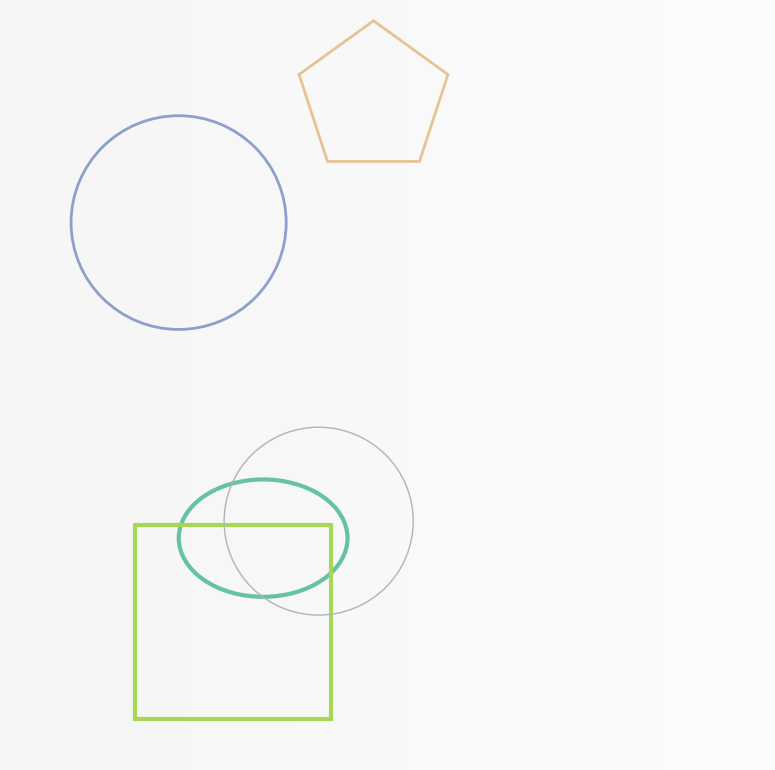[{"shape": "oval", "thickness": 1.5, "radius": 0.54, "center": [0.34, 0.301]}, {"shape": "circle", "thickness": 1, "radius": 0.69, "center": [0.23, 0.711]}, {"shape": "square", "thickness": 1.5, "radius": 0.63, "center": [0.3, 0.192]}, {"shape": "pentagon", "thickness": 1, "radius": 0.5, "center": [0.482, 0.872]}, {"shape": "circle", "thickness": 0.5, "radius": 0.61, "center": [0.411, 0.323]}]